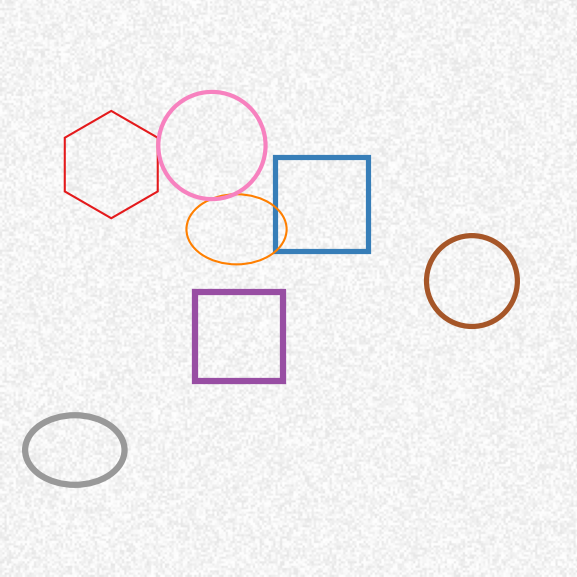[{"shape": "hexagon", "thickness": 1, "radius": 0.46, "center": [0.193, 0.714]}, {"shape": "square", "thickness": 2.5, "radius": 0.4, "center": [0.557, 0.646]}, {"shape": "square", "thickness": 3, "radius": 0.38, "center": [0.413, 0.417]}, {"shape": "oval", "thickness": 1, "radius": 0.43, "center": [0.41, 0.602]}, {"shape": "circle", "thickness": 2.5, "radius": 0.39, "center": [0.817, 0.512]}, {"shape": "circle", "thickness": 2, "radius": 0.46, "center": [0.367, 0.747]}, {"shape": "oval", "thickness": 3, "radius": 0.43, "center": [0.13, 0.22]}]